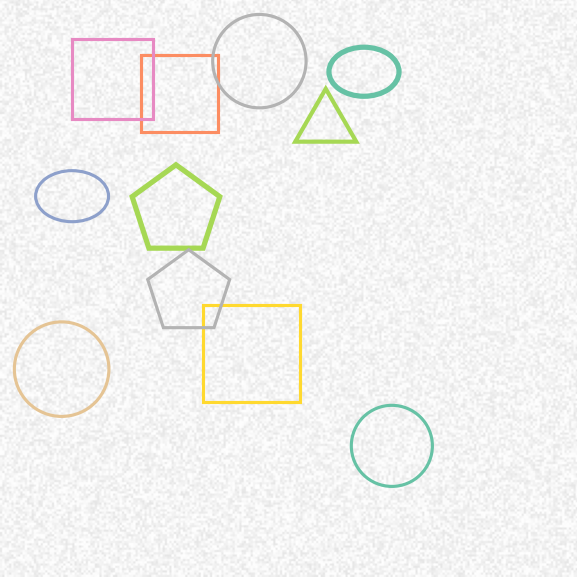[{"shape": "oval", "thickness": 2.5, "radius": 0.3, "center": [0.63, 0.875]}, {"shape": "circle", "thickness": 1.5, "radius": 0.35, "center": [0.679, 0.227]}, {"shape": "square", "thickness": 1.5, "radius": 0.33, "center": [0.311, 0.837]}, {"shape": "oval", "thickness": 1.5, "radius": 0.32, "center": [0.125, 0.659]}, {"shape": "square", "thickness": 1.5, "radius": 0.35, "center": [0.195, 0.863]}, {"shape": "triangle", "thickness": 2, "radius": 0.31, "center": [0.564, 0.784]}, {"shape": "pentagon", "thickness": 2.5, "radius": 0.4, "center": [0.305, 0.634]}, {"shape": "square", "thickness": 1.5, "radius": 0.42, "center": [0.436, 0.387]}, {"shape": "circle", "thickness": 1.5, "radius": 0.41, "center": [0.107, 0.36]}, {"shape": "pentagon", "thickness": 1.5, "radius": 0.37, "center": [0.327, 0.492]}, {"shape": "circle", "thickness": 1.5, "radius": 0.4, "center": [0.449, 0.893]}]